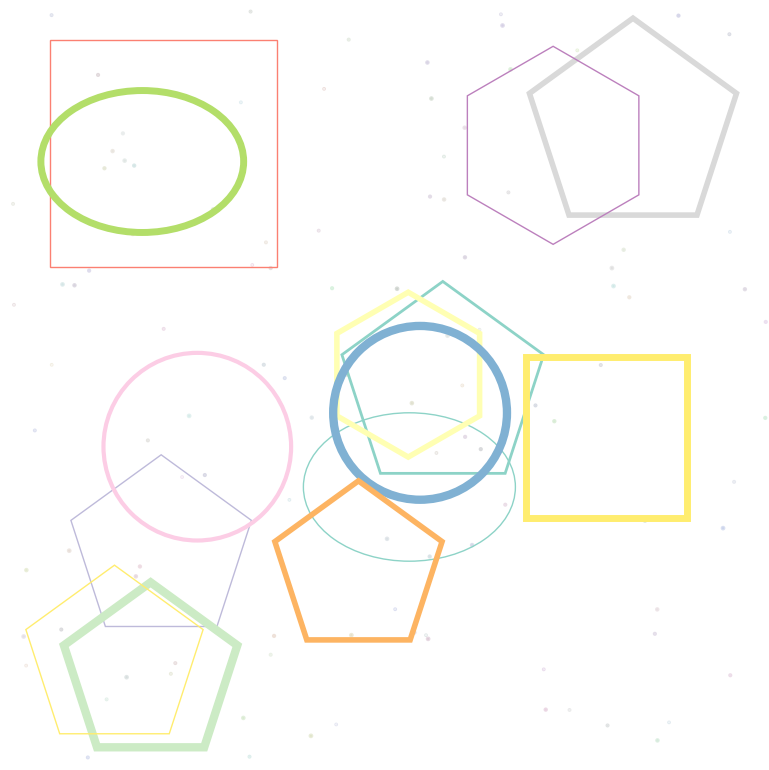[{"shape": "pentagon", "thickness": 1, "radius": 0.69, "center": [0.575, 0.497]}, {"shape": "oval", "thickness": 0.5, "radius": 0.69, "center": [0.532, 0.368]}, {"shape": "hexagon", "thickness": 2, "radius": 0.54, "center": [0.53, 0.513]}, {"shape": "pentagon", "thickness": 0.5, "radius": 0.62, "center": [0.209, 0.286]}, {"shape": "square", "thickness": 0.5, "radius": 0.74, "center": [0.213, 0.8]}, {"shape": "circle", "thickness": 3, "radius": 0.56, "center": [0.546, 0.464]}, {"shape": "pentagon", "thickness": 2, "radius": 0.57, "center": [0.466, 0.261]}, {"shape": "oval", "thickness": 2.5, "radius": 0.66, "center": [0.185, 0.79]}, {"shape": "circle", "thickness": 1.5, "radius": 0.61, "center": [0.256, 0.42]}, {"shape": "pentagon", "thickness": 2, "radius": 0.71, "center": [0.822, 0.835]}, {"shape": "hexagon", "thickness": 0.5, "radius": 0.64, "center": [0.718, 0.811]}, {"shape": "pentagon", "thickness": 3, "radius": 0.59, "center": [0.196, 0.125]}, {"shape": "pentagon", "thickness": 0.5, "radius": 0.61, "center": [0.149, 0.145]}, {"shape": "square", "thickness": 2.5, "radius": 0.52, "center": [0.788, 0.432]}]